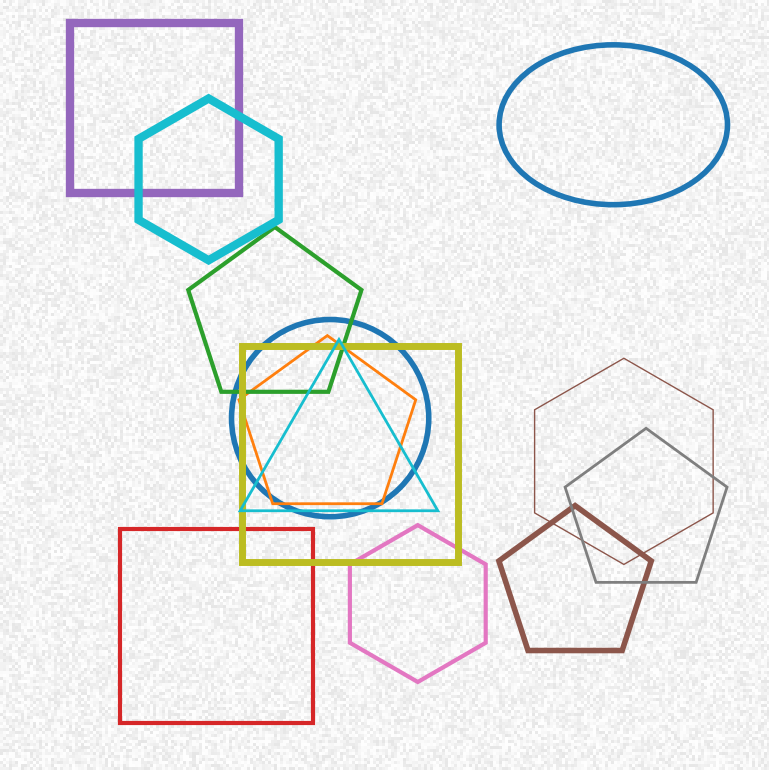[{"shape": "circle", "thickness": 2, "radius": 0.64, "center": [0.429, 0.457]}, {"shape": "oval", "thickness": 2, "radius": 0.74, "center": [0.796, 0.838]}, {"shape": "pentagon", "thickness": 1, "radius": 0.6, "center": [0.425, 0.443]}, {"shape": "pentagon", "thickness": 1.5, "radius": 0.59, "center": [0.357, 0.587]}, {"shape": "square", "thickness": 1.5, "radius": 0.63, "center": [0.281, 0.187]}, {"shape": "square", "thickness": 3, "radius": 0.55, "center": [0.2, 0.86]}, {"shape": "pentagon", "thickness": 2, "radius": 0.52, "center": [0.747, 0.239]}, {"shape": "hexagon", "thickness": 0.5, "radius": 0.67, "center": [0.81, 0.401]}, {"shape": "hexagon", "thickness": 1.5, "radius": 0.51, "center": [0.543, 0.216]}, {"shape": "pentagon", "thickness": 1, "radius": 0.55, "center": [0.839, 0.333]}, {"shape": "square", "thickness": 2.5, "radius": 0.7, "center": [0.455, 0.41]}, {"shape": "triangle", "thickness": 1, "radius": 0.74, "center": [0.44, 0.411]}, {"shape": "hexagon", "thickness": 3, "radius": 0.53, "center": [0.271, 0.767]}]